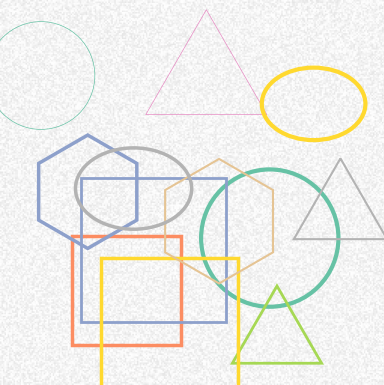[{"shape": "circle", "thickness": 0.5, "radius": 0.7, "center": [0.106, 0.804]}, {"shape": "circle", "thickness": 3, "radius": 0.89, "center": [0.701, 0.382]}, {"shape": "square", "thickness": 2.5, "radius": 0.71, "center": [0.328, 0.245]}, {"shape": "square", "thickness": 2, "radius": 0.94, "center": [0.399, 0.35]}, {"shape": "hexagon", "thickness": 2.5, "radius": 0.74, "center": [0.228, 0.502]}, {"shape": "triangle", "thickness": 0.5, "radius": 0.91, "center": [0.536, 0.793]}, {"shape": "triangle", "thickness": 2, "radius": 0.67, "center": [0.719, 0.123]}, {"shape": "square", "thickness": 2.5, "radius": 0.89, "center": [0.44, 0.15]}, {"shape": "oval", "thickness": 3, "radius": 0.67, "center": [0.815, 0.73]}, {"shape": "hexagon", "thickness": 1.5, "radius": 0.81, "center": [0.569, 0.425]}, {"shape": "triangle", "thickness": 1.5, "radius": 0.7, "center": [0.884, 0.449]}, {"shape": "oval", "thickness": 2.5, "radius": 0.75, "center": [0.347, 0.51]}]